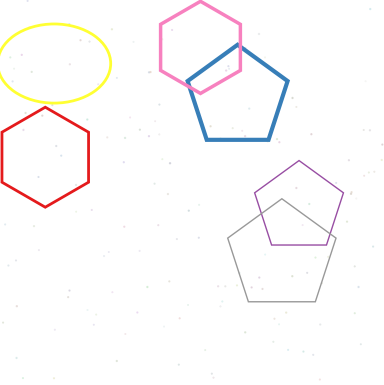[{"shape": "hexagon", "thickness": 2, "radius": 0.65, "center": [0.118, 0.592]}, {"shape": "pentagon", "thickness": 3, "radius": 0.68, "center": [0.617, 0.747]}, {"shape": "pentagon", "thickness": 1, "radius": 0.61, "center": [0.777, 0.462]}, {"shape": "oval", "thickness": 2, "radius": 0.73, "center": [0.141, 0.835]}, {"shape": "hexagon", "thickness": 2.5, "radius": 0.6, "center": [0.521, 0.877]}, {"shape": "pentagon", "thickness": 1, "radius": 0.74, "center": [0.732, 0.336]}]